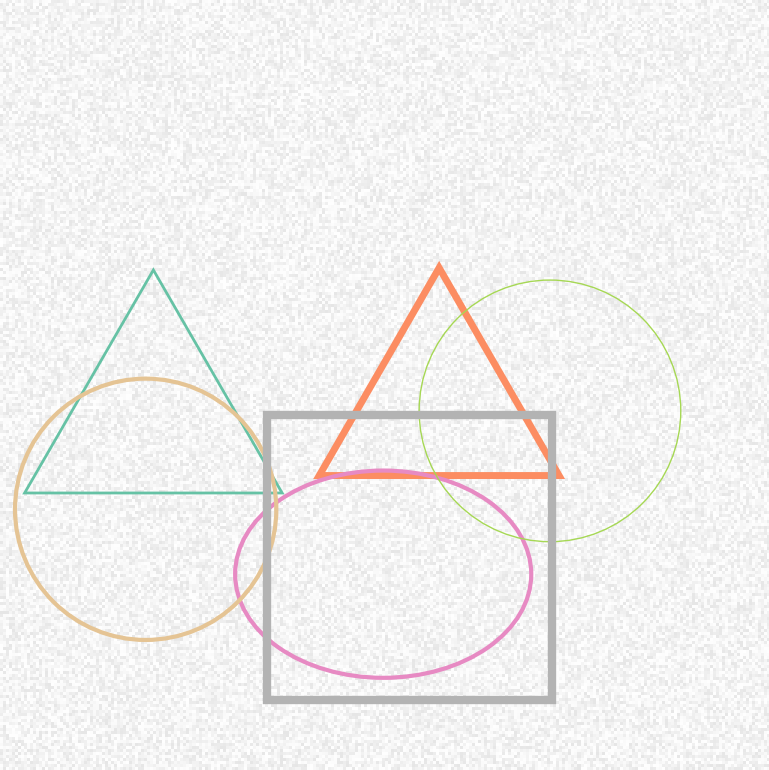[{"shape": "triangle", "thickness": 1, "radius": 0.97, "center": [0.199, 0.456]}, {"shape": "triangle", "thickness": 2.5, "radius": 0.9, "center": [0.57, 0.472]}, {"shape": "oval", "thickness": 1.5, "radius": 0.96, "center": [0.498, 0.254]}, {"shape": "circle", "thickness": 0.5, "radius": 0.85, "center": [0.714, 0.466]}, {"shape": "circle", "thickness": 1.5, "radius": 0.85, "center": [0.189, 0.339]}, {"shape": "square", "thickness": 3, "radius": 0.93, "center": [0.532, 0.276]}]